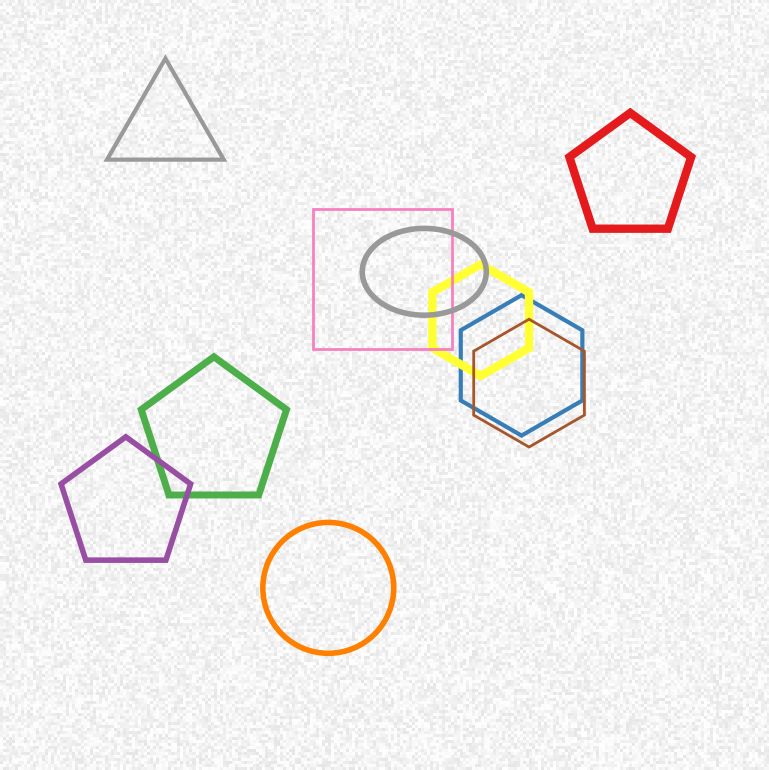[{"shape": "pentagon", "thickness": 3, "radius": 0.42, "center": [0.819, 0.77]}, {"shape": "hexagon", "thickness": 1.5, "radius": 0.46, "center": [0.677, 0.525]}, {"shape": "pentagon", "thickness": 2.5, "radius": 0.5, "center": [0.278, 0.437]}, {"shape": "pentagon", "thickness": 2, "radius": 0.44, "center": [0.163, 0.344]}, {"shape": "circle", "thickness": 2, "radius": 0.42, "center": [0.426, 0.237]}, {"shape": "hexagon", "thickness": 3, "radius": 0.36, "center": [0.624, 0.584]}, {"shape": "hexagon", "thickness": 1, "radius": 0.42, "center": [0.687, 0.502]}, {"shape": "square", "thickness": 1, "radius": 0.45, "center": [0.497, 0.638]}, {"shape": "triangle", "thickness": 1.5, "radius": 0.44, "center": [0.215, 0.836]}, {"shape": "oval", "thickness": 2, "radius": 0.4, "center": [0.551, 0.647]}]